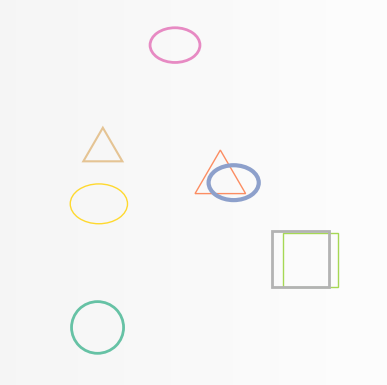[{"shape": "circle", "thickness": 2, "radius": 0.34, "center": [0.252, 0.149]}, {"shape": "triangle", "thickness": 1, "radius": 0.38, "center": [0.569, 0.535]}, {"shape": "oval", "thickness": 3, "radius": 0.32, "center": [0.603, 0.526]}, {"shape": "oval", "thickness": 2, "radius": 0.32, "center": [0.452, 0.883]}, {"shape": "square", "thickness": 1, "radius": 0.35, "center": [0.801, 0.325]}, {"shape": "oval", "thickness": 1, "radius": 0.37, "center": [0.255, 0.471]}, {"shape": "triangle", "thickness": 1.5, "radius": 0.29, "center": [0.265, 0.61]}, {"shape": "square", "thickness": 2, "radius": 0.36, "center": [0.775, 0.328]}]